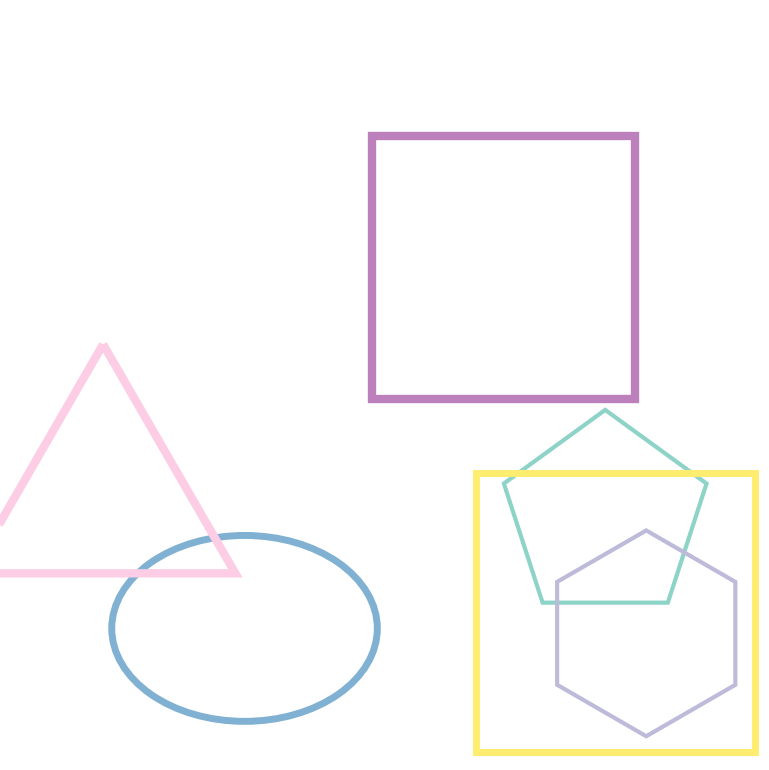[{"shape": "pentagon", "thickness": 1.5, "radius": 0.69, "center": [0.786, 0.329]}, {"shape": "hexagon", "thickness": 1.5, "radius": 0.67, "center": [0.839, 0.177]}, {"shape": "oval", "thickness": 2.5, "radius": 0.86, "center": [0.318, 0.184]}, {"shape": "triangle", "thickness": 3, "radius": 0.99, "center": [0.134, 0.355]}, {"shape": "square", "thickness": 3, "radius": 0.86, "center": [0.654, 0.653]}, {"shape": "square", "thickness": 2.5, "radius": 0.91, "center": [0.799, 0.205]}]